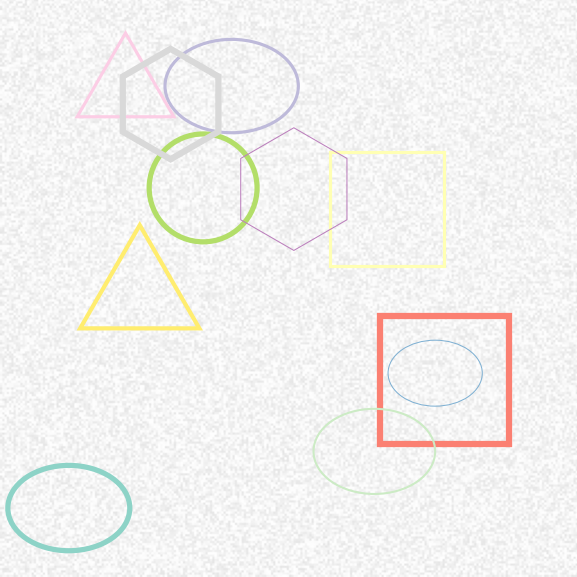[{"shape": "oval", "thickness": 2.5, "radius": 0.53, "center": [0.119, 0.119]}, {"shape": "square", "thickness": 1.5, "radius": 0.5, "center": [0.67, 0.637]}, {"shape": "oval", "thickness": 1.5, "radius": 0.58, "center": [0.401, 0.85]}, {"shape": "square", "thickness": 3, "radius": 0.55, "center": [0.77, 0.342]}, {"shape": "oval", "thickness": 0.5, "radius": 0.41, "center": [0.754, 0.353]}, {"shape": "circle", "thickness": 2.5, "radius": 0.47, "center": [0.352, 0.674]}, {"shape": "triangle", "thickness": 1.5, "radius": 0.48, "center": [0.217, 0.845]}, {"shape": "hexagon", "thickness": 3, "radius": 0.48, "center": [0.295, 0.819]}, {"shape": "hexagon", "thickness": 0.5, "radius": 0.53, "center": [0.509, 0.672]}, {"shape": "oval", "thickness": 1, "radius": 0.53, "center": [0.648, 0.218]}, {"shape": "triangle", "thickness": 2, "radius": 0.6, "center": [0.242, 0.49]}]